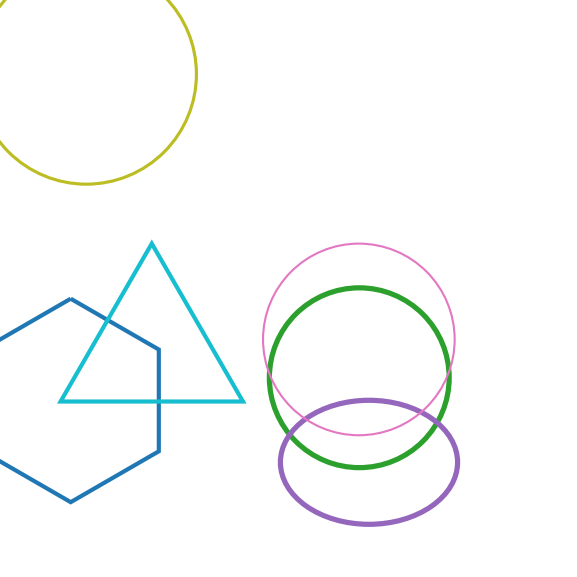[{"shape": "hexagon", "thickness": 2, "radius": 0.88, "center": [0.122, 0.306]}, {"shape": "circle", "thickness": 2.5, "radius": 0.78, "center": [0.622, 0.345]}, {"shape": "oval", "thickness": 2.5, "radius": 0.77, "center": [0.639, 0.199]}, {"shape": "circle", "thickness": 1, "radius": 0.83, "center": [0.621, 0.411]}, {"shape": "circle", "thickness": 1.5, "radius": 0.95, "center": [0.15, 0.871]}, {"shape": "triangle", "thickness": 2, "radius": 0.91, "center": [0.263, 0.395]}]